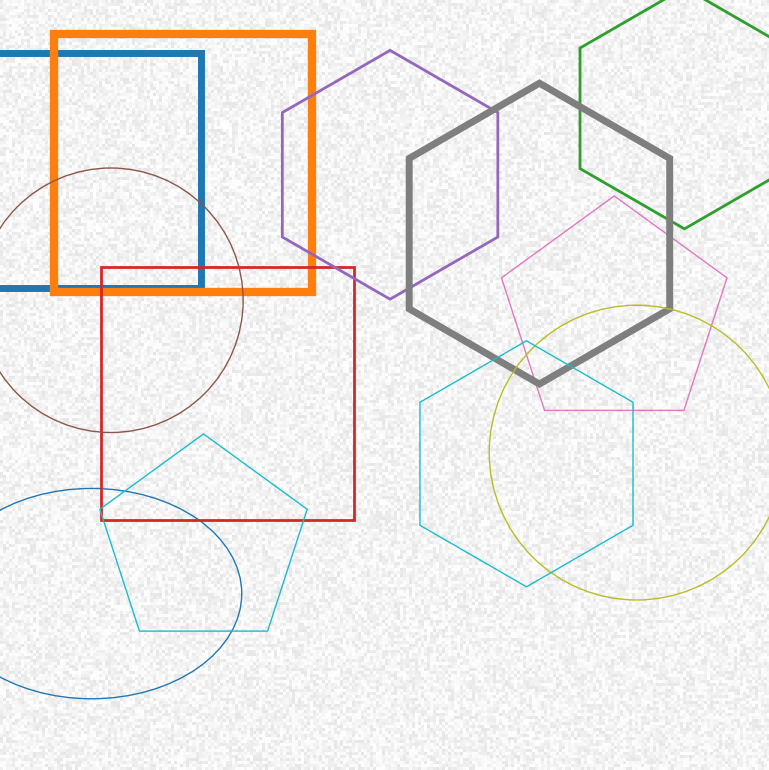[{"shape": "oval", "thickness": 0.5, "radius": 0.98, "center": [0.119, 0.229]}, {"shape": "square", "thickness": 2.5, "radius": 0.76, "center": [0.108, 0.778]}, {"shape": "square", "thickness": 3, "radius": 0.84, "center": [0.238, 0.788]}, {"shape": "hexagon", "thickness": 1, "radius": 0.78, "center": [0.889, 0.859]}, {"shape": "square", "thickness": 1, "radius": 0.82, "center": [0.295, 0.489]}, {"shape": "hexagon", "thickness": 1, "radius": 0.81, "center": [0.507, 0.773]}, {"shape": "circle", "thickness": 0.5, "radius": 0.86, "center": [0.144, 0.61]}, {"shape": "pentagon", "thickness": 0.5, "radius": 0.77, "center": [0.798, 0.592]}, {"shape": "hexagon", "thickness": 2.5, "radius": 0.98, "center": [0.701, 0.697]}, {"shape": "circle", "thickness": 0.5, "radius": 0.96, "center": [0.827, 0.412]}, {"shape": "pentagon", "thickness": 0.5, "radius": 0.71, "center": [0.264, 0.295]}, {"shape": "hexagon", "thickness": 0.5, "radius": 0.8, "center": [0.684, 0.398]}]